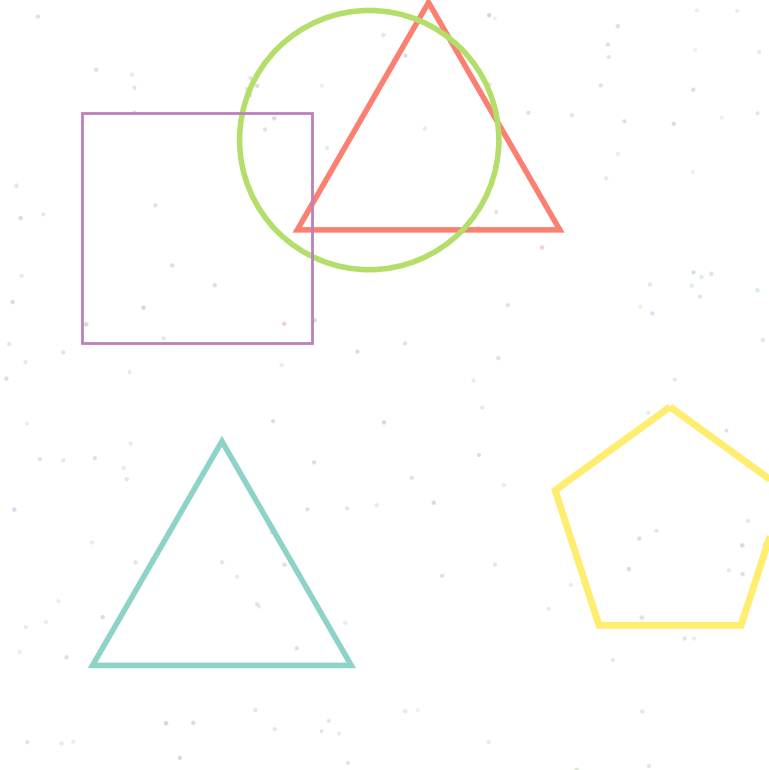[{"shape": "triangle", "thickness": 2, "radius": 0.97, "center": [0.288, 0.233]}, {"shape": "triangle", "thickness": 2, "radius": 0.98, "center": [0.557, 0.8]}, {"shape": "circle", "thickness": 2, "radius": 0.84, "center": [0.479, 0.818]}, {"shape": "square", "thickness": 1, "radius": 0.75, "center": [0.256, 0.704]}, {"shape": "pentagon", "thickness": 2.5, "radius": 0.78, "center": [0.87, 0.315]}]